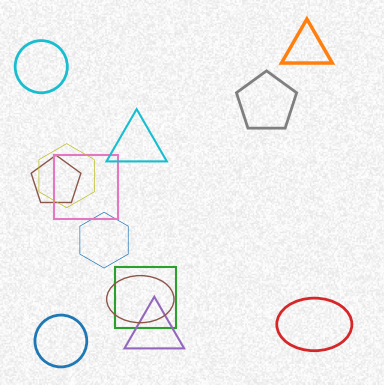[{"shape": "circle", "thickness": 2, "radius": 0.34, "center": [0.158, 0.114]}, {"shape": "hexagon", "thickness": 0.5, "radius": 0.36, "center": [0.27, 0.376]}, {"shape": "triangle", "thickness": 2.5, "radius": 0.38, "center": [0.797, 0.874]}, {"shape": "square", "thickness": 1.5, "radius": 0.4, "center": [0.377, 0.227]}, {"shape": "oval", "thickness": 2, "radius": 0.49, "center": [0.816, 0.157]}, {"shape": "triangle", "thickness": 1.5, "radius": 0.45, "center": [0.401, 0.14]}, {"shape": "oval", "thickness": 1, "radius": 0.44, "center": [0.365, 0.223]}, {"shape": "pentagon", "thickness": 1, "radius": 0.34, "center": [0.145, 0.529]}, {"shape": "square", "thickness": 1.5, "radius": 0.42, "center": [0.224, 0.514]}, {"shape": "pentagon", "thickness": 2, "radius": 0.41, "center": [0.692, 0.734]}, {"shape": "hexagon", "thickness": 0.5, "radius": 0.42, "center": [0.173, 0.544]}, {"shape": "circle", "thickness": 2, "radius": 0.34, "center": [0.107, 0.827]}, {"shape": "triangle", "thickness": 1.5, "radius": 0.45, "center": [0.355, 0.626]}]